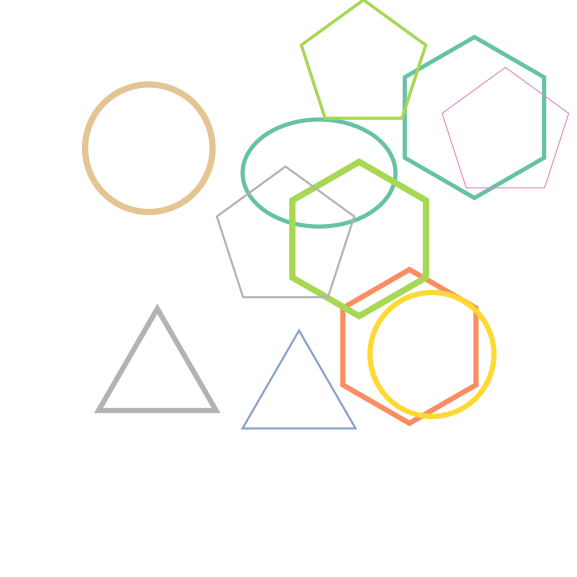[{"shape": "oval", "thickness": 2, "radius": 0.66, "center": [0.552, 0.7]}, {"shape": "hexagon", "thickness": 2, "radius": 0.7, "center": [0.822, 0.796]}, {"shape": "hexagon", "thickness": 2.5, "radius": 0.67, "center": [0.709, 0.399]}, {"shape": "triangle", "thickness": 1, "radius": 0.57, "center": [0.518, 0.314]}, {"shape": "pentagon", "thickness": 0.5, "radius": 0.58, "center": [0.875, 0.767]}, {"shape": "hexagon", "thickness": 3, "radius": 0.67, "center": [0.622, 0.585]}, {"shape": "pentagon", "thickness": 1.5, "radius": 0.57, "center": [0.629, 0.886]}, {"shape": "circle", "thickness": 2.5, "radius": 0.54, "center": [0.748, 0.385]}, {"shape": "circle", "thickness": 3, "radius": 0.55, "center": [0.258, 0.742]}, {"shape": "triangle", "thickness": 2.5, "radius": 0.59, "center": [0.272, 0.347]}, {"shape": "pentagon", "thickness": 1, "radius": 0.63, "center": [0.494, 0.586]}]